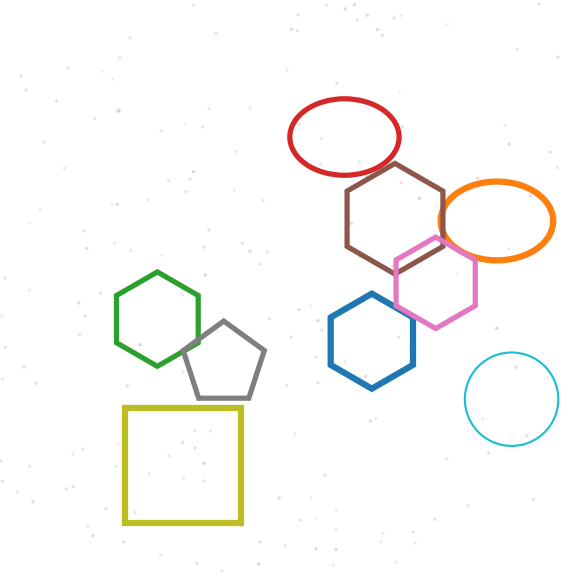[{"shape": "hexagon", "thickness": 3, "radius": 0.41, "center": [0.644, 0.408]}, {"shape": "oval", "thickness": 3, "radius": 0.49, "center": [0.86, 0.617]}, {"shape": "hexagon", "thickness": 2.5, "radius": 0.41, "center": [0.272, 0.447]}, {"shape": "oval", "thickness": 2.5, "radius": 0.47, "center": [0.596, 0.762]}, {"shape": "hexagon", "thickness": 2.5, "radius": 0.48, "center": [0.684, 0.62]}, {"shape": "hexagon", "thickness": 2.5, "radius": 0.4, "center": [0.754, 0.509]}, {"shape": "pentagon", "thickness": 2.5, "radius": 0.37, "center": [0.387, 0.369]}, {"shape": "square", "thickness": 3, "radius": 0.5, "center": [0.317, 0.193]}, {"shape": "circle", "thickness": 1, "radius": 0.4, "center": [0.886, 0.308]}]